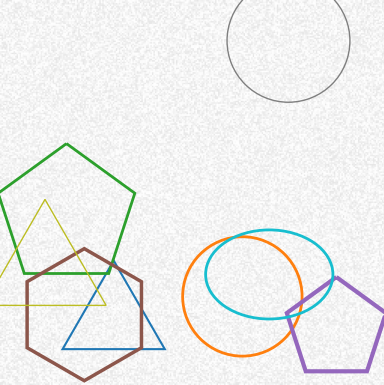[{"shape": "triangle", "thickness": 1.5, "radius": 0.77, "center": [0.295, 0.17]}, {"shape": "circle", "thickness": 2, "radius": 0.78, "center": [0.63, 0.23]}, {"shape": "pentagon", "thickness": 2, "radius": 0.93, "center": [0.173, 0.44]}, {"shape": "pentagon", "thickness": 3, "radius": 0.68, "center": [0.874, 0.145]}, {"shape": "hexagon", "thickness": 2.5, "radius": 0.86, "center": [0.219, 0.183]}, {"shape": "circle", "thickness": 1, "radius": 0.8, "center": [0.749, 0.894]}, {"shape": "triangle", "thickness": 1, "radius": 0.92, "center": [0.117, 0.299]}, {"shape": "oval", "thickness": 2, "radius": 0.83, "center": [0.699, 0.287]}]